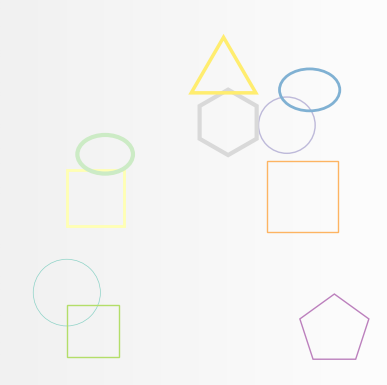[{"shape": "circle", "thickness": 0.5, "radius": 0.43, "center": [0.172, 0.24]}, {"shape": "square", "thickness": 2, "radius": 0.36, "center": [0.246, 0.486]}, {"shape": "circle", "thickness": 1, "radius": 0.37, "center": [0.74, 0.675]}, {"shape": "oval", "thickness": 2, "radius": 0.39, "center": [0.799, 0.767]}, {"shape": "square", "thickness": 1, "radius": 0.46, "center": [0.78, 0.49]}, {"shape": "square", "thickness": 1, "radius": 0.34, "center": [0.24, 0.14]}, {"shape": "hexagon", "thickness": 3, "radius": 0.42, "center": [0.589, 0.682]}, {"shape": "pentagon", "thickness": 1, "radius": 0.47, "center": [0.863, 0.143]}, {"shape": "oval", "thickness": 3, "radius": 0.36, "center": [0.271, 0.599]}, {"shape": "triangle", "thickness": 2.5, "radius": 0.48, "center": [0.577, 0.807]}]